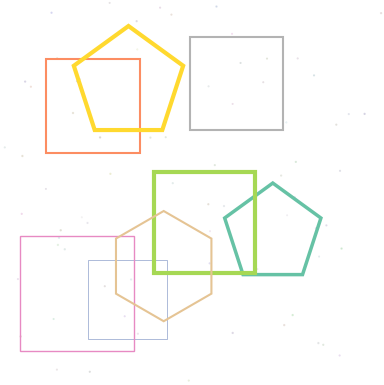[{"shape": "pentagon", "thickness": 2.5, "radius": 0.66, "center": [0.709, 0.393]}, {"shape": "square", "thickness": 1.5, "radius": 0.61, "center": [0.242, 0.724]}, {"shape": "square", "thickness": 0.5, "radius": 0.52, "center": [0.331, 0.222]}, {"shape": "square", "thickness": 1, "radius": 0.74, "center": [0.2, 0.237]}, {"shape": "square", "thickness": 3, "radius": 0.65, "center": [0.531, 0.421]}, {"shape": "pentagon", "thickness": 3, "radius": 0.75, "center": [0.334, 0.783]}, {"shape": "hexagon", "thickness": 1.5, "radius": 0.72, "center": [0.425, 0.309]}, {"shape": "square", "thickness": 1.5, "radius": 0.61, "center": [0.614, 0.783]}]